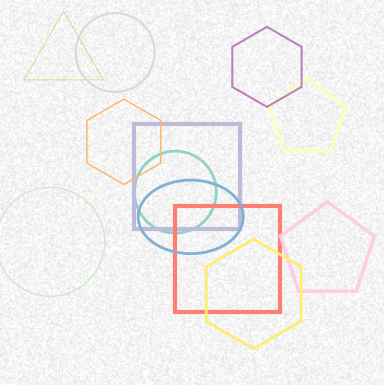[{"shape": "circle", "thickness": 2, "radius": 0.53, "center": [0.456, 0.501]}, {"shape": "pentagon", "thickness": 2, "radius": 0.52, "center": [0.798, 0.691]}, {"shape": "square", "thickness": 3, "radius": 0.69, "center": [0.486, 0.542]}, {"shape": "square", "thickness": 3, "radius": 0.69, "center": [0.591, 0.328]}, {"shape": "oval", "thickness": 2, "radius": 0.68, "center": [0.495, 0.437]}, {"shape": "hexagon", "thickness": 1, "radius": 0.55, "center": [0.322, 0.632]}, {"shape": "triangle", "thickness": 0.5, "radius": 0.6, "center": [0.165, 0.852]}, {"shape": "pentagon", "thickness": 2.5, "radius": 0.64, "center": [0.85, 0.347]}, {"shape": "circle", "thickness": 1.5, "radius": 0.51, "center": [0.299, 0.864]}, {"shape": "hexagon", "thickness": 1.5, "radius": 0.52, "center": [0.693, 0.826]}, {"shape": "circle", "thickness": 1, "radius": 0.71, "center": [0.131, 0.372]}, {"shape": "hexagon", "thickness": 2, "radius": 0.71, "center": [0.659, 0.236]}]